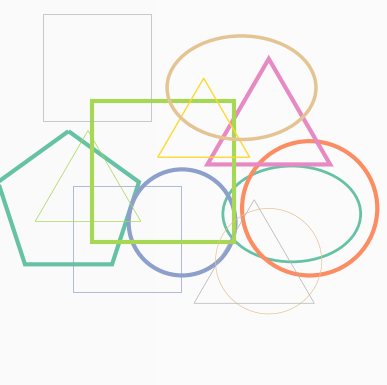[{"shape": "pentagon", "thickness": 3, "radius": 0.96, "center": [0.177, 0.468]}, {"shape": "oval", "thickness": 2, "radius": 0.89, "center": [0.753, 0.444]}, {"shape": "circle", "thickness": 3, "radius": 0.87, "center": [0.799, 0.459]}, {"shape": "circle", "thickness": 3, "radius": 0.69, "center": [0.47, 0.422]}, {"shape": "square", "thickness": 0.5, "radius": 0.69, "center": [0.328, 0.379]}, {"shape": "triangle", "thickness": 3, "radius": 0.91, "center": [0.694, 0.664]}, {"shape": "square", "thickness": 3, "radius": 0.92, "center": [0.421, 0.555]}, {"shape": "triangle", "thickness": 0.5, "radius": 0.79, "center": [0.227, 0.504]}, {"shape": "triangle", "thickness": 1, "radius": 0.68, "center": [0.526, 0.66]}, {"shape": "oval", "thickness": 2.5, "radius": 0.96, "center": [0.623, 0.772]}, {"shape": "circle", "thickness": 0.5, "radius": 0.69, "center": [0.693, 0.322]}, {"shape": "square", "thickness": 0.5, "radius": 0.7, "center": [0.251, 0.825]}, {"shape": "triangle", "thickness": 0.5, "radius": 0.9, "center": [0.656, 0.302]}]